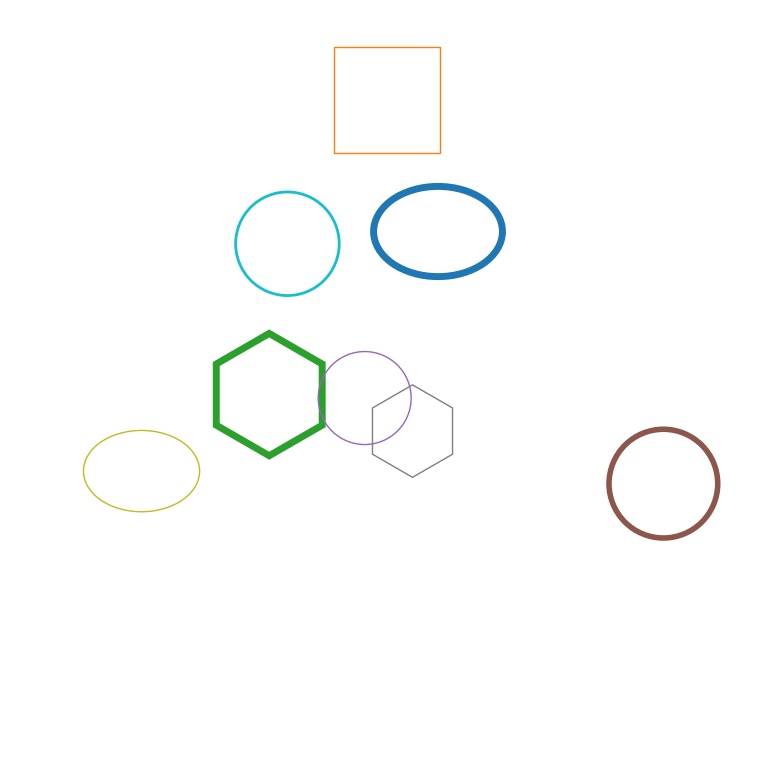[{"shape": "oval", "thickness": 2.5, "radius": 0.42, "center": [0.569, 0.699]}, {"shape": "square", "thickness": 0.5, "radius": 0.34, "center": [0.502, 0.87]}, {"shape": "hexagon", "thickness": 2.5, "radius": 0.4, "center": [0.35, 0.488]}, {"shape": "circle", "thickness": 0.5, "radius": 0.3, "center": [0.474, 0.483]}, {"shape": "circle", "thickness": 2, "radius": 0.35, "center": [0.862, 0.372]}, {"shape": "hexagon", "thickness": 0.5, "radius": 0.3, "center": [0.536, 0.44]}, {"shape": "oval", "thickness": 0.5, "radius": 0.38, "center": [0.184, 0.388]}, {"shape": "circle", "thickness": 1, "radius": 0.34, "center": [0.373, 0.683]}]